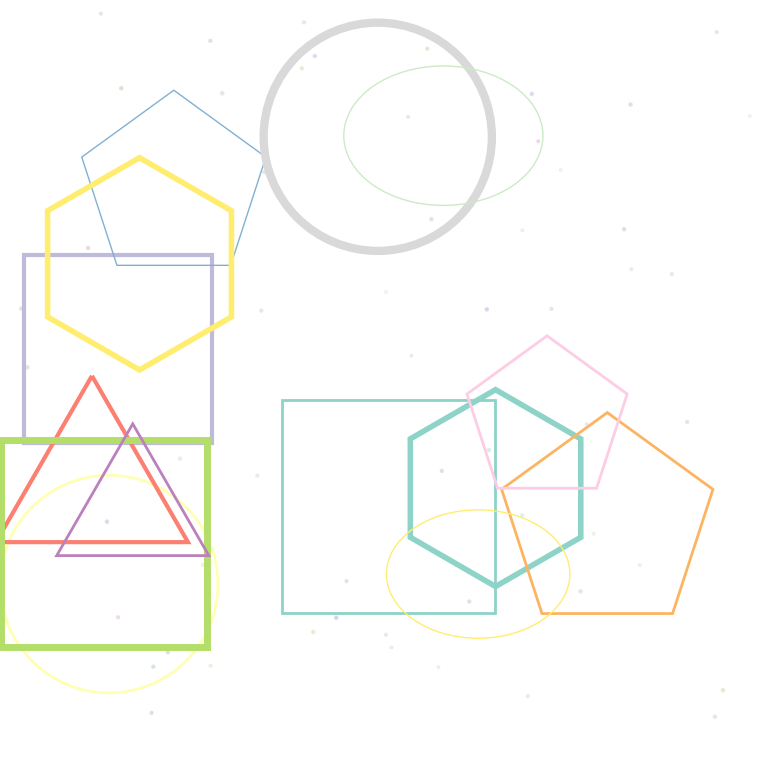[{"shape": "hexagon", "thickness": 2, "radius": 0.64, "center": [0.644, 0.366]}, {"shape": "square", "thickness": 1, "radius": 0.69, "center": [0.504, 0.342]}, {"shape": "circle", "thickness": 1, "radius": 0.71, "center": [0.142, 0.241]}, {"shape": "square", "thickness": 1.5, "radius": 0.61, "center": [0.153, 0.546]}, {"shape": "triangle", "thickness": 1.5, "radius": 0.72, "center": [0.119, 0.368]}, {"shape": "pentagon", "thickness": 0.5, "radius": 0.63, "center": [0.226, 0.757]}, {"shape": "pentagon", "thickness": 1, "radius": 0.72, "center": [0.789, 0.32]}, {"shape": "square", "thickness": 2.5, "radius": 0.67, "center": [0.135, 0.294]}, {"shape": "pentagon", "thickness": 1, "radius": 0.55, "center": [0.71, 0.454]}, {"shape": "circle", "thickness": 3, "radius": 0.74, "center": [0.491, 0.822]}, {"shape": "triangle", "thickness": 1, "radius": 0.57, "center": [0.172, 0.335]}, {"shape": "oval", "thickness": 0.5, "radius": 0.65, "center": [0.576, 0.824]}, {"shape": "hexagon", "thickness": 2, "radius": 0.69, "center": [0.181, 0.657]}, {"shape": "oval", "thickness": 0.5, "radius": 0.6, "center": [0.621, 0.255]}]